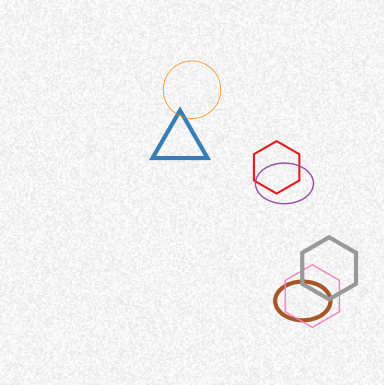[{"shape": "hexagon", "thickness": 1.5, "radius": 0.34, "center": [0.719, 0.565]}, {"shape": "triangle", "thickness": 3, "radius": 0.41, "center": [0.468, 0.631]}, {"shape": "oval", "thickness": 1, "radius": 0.38, "center": [0.739, 0.524]}, {"shape": "circle", "thickness": 0.5, "radius": 0.37, "center": [0.499, 0.767]}, {"shape": "oval", "thickness": 3, "radius": 0.36, "center": [0.787, 0.218]}, {"shape": "hexagon", "thickness": 1, "radius": 0.41, "center": [0.811, 0.231]}, {"shape": "hexagon", "thickness": 3, "radius": 0.4, "center": [0.855, 0.303]}]